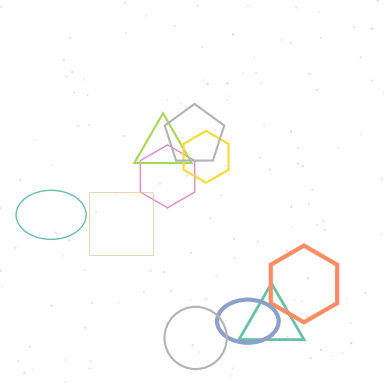[{"shape": "oval", "thickness": 1, "radius": 0.46, "center": [0.133, 0.442]}, {"shape": "triangle", "thickness": 2, "radius": 0.49, "center": [0.705, 0.167]}, {"shape": "hexagon", "thickness": 3, "radius": 0.5, "center": [0.79, 0.262]}, {"shape": "oval", "thickness": 3, "radius": 0.4, "center": [0.644, 0.166]}, {"shape": "hexagon", "thickness": 1, "radius": 0.41, "center": [0.435, 0.542]}, {"shape": "triangle", "thickness": 1.5, "radius": 0.43, "center": [0.423, 0.62]}, {"shape": "hexagon", "thickness": 1.5, "radius": 0.34, "center": [0.535, 0.593]}, {"shape": "square", "thickness": 0.5, "radius": 0.41, "center": [0.314, 0.419]}, {"shape": "circle", "thickness": 1.5, "radius": 0.4, "center": [0.508, 0.122]}, {"shape": "pentagon", "thickness": 1.5, "radius": 0.41, "center": [0.505, 0.649]}]